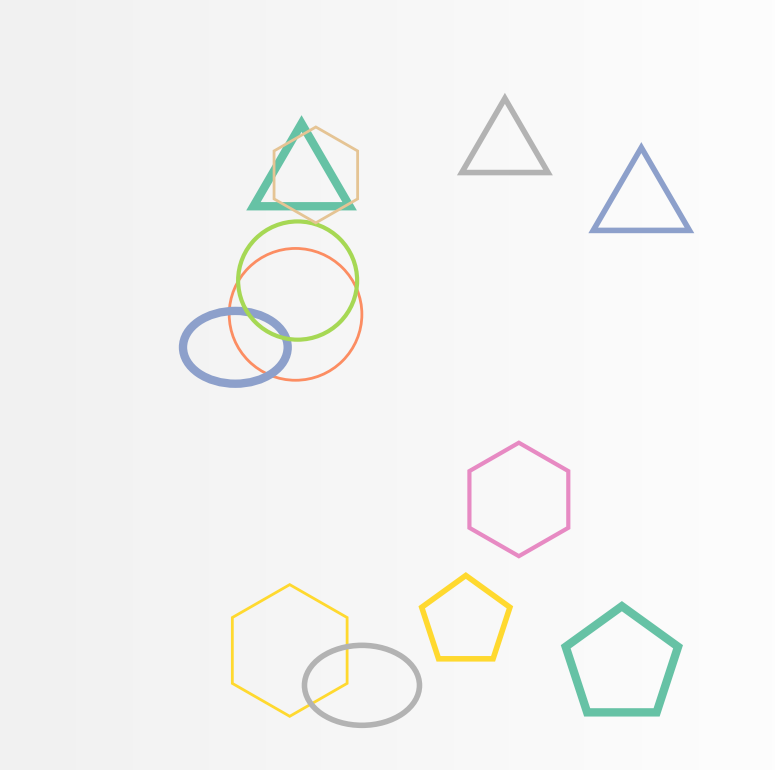[{"shape": "triangle", "thickness": 3, "radius": 0.36, "center": [0.389, 0.768]}, {"shape": "pentagon", "thickness": 3, "radius": 0.38, "center": [0.802, 0.137]}, {"shape": "circle", "thickness": 1, "radius": 0.43, "center": [0.381, 0.592]}, {"shape": "oval", "thickness": 3, "radius": 0.34, "center": [0.304, 0.549]}, {"shape": "triangle", "thickness": 2, "radius": 0.36, "center": [0.828, 0.737]}, {"shape": "hexagon", "thickness": 1.5, "radius": 0.37, "center": [0.67, 0.351]}, {"shape": "circle", "thickness": 1.5, "radius": 0.38, "center": [0.384, 0.636]}, {"shape": "pentagon", "thickness": 2, "radius": 0.3, "center": [0.601, 0.193]}, {"shape": "hexagon", "thickness": 1, "radius": 0.43, "center": [0.374, 0.155]}, {"shape": "hexagon", "thickness": 1, "radius": 0.31, "center": [0.408, 0.773]}, {"shape": "triangle", "thickness": 2, "radius": 0.32, "center": [0.651, 0.808]}, {"shape": "oval", "thickness": 2, "radius": 0.37, "center": [0.467, 0.11]}]